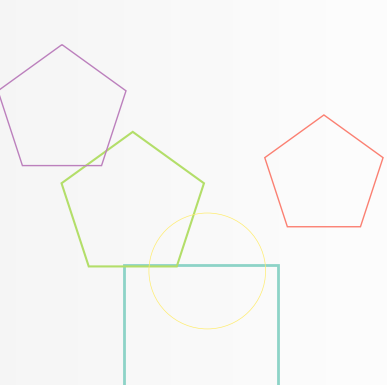[{"shape": "square", "thickness": 2, "radius": 1.0, "center": [0.518, 0.113]}, {"shape": "pentagon", "thickness": 1, "radius": 0.8, "center": [0.836, 0.541]}, {"shape": "pentagon", "thickness": 1.5, "radius": 0.97, "center": [0.343, 0.464]}, {"shape": "pentagon", "thickness": 1, "radius": 0.87, "center": [0.16, 0.71]}, {"shape": "circle", "thickness": 0.5, "radius": 0.75, "center": [0.535, 0.296]}]